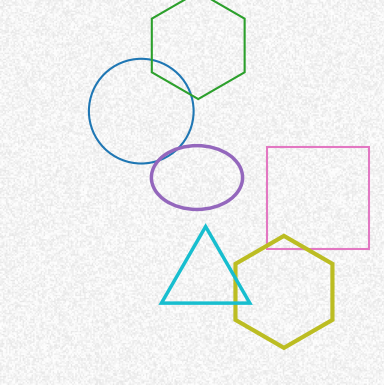[{"shape": "circle", "thickness": 1.5, "radius": 0.68, "center": [0.367, 0.711]}, {"shape": "hexagon", "thickness": 1.5, "radius": 0.7, "center": [0.515, 0.882]}, {"shape": "oval", "thickness": 2.5, "radius": 0.59, "center": [0.512, 0.539]}, {"shape": "square", "thickness": 1.5, "radius": 0.66, "center": [0.826, 0.485]}, {"shape": "hexagon", "thickness": 3, "radius": 0.73, "center": [0.738, 0.242]}, {"shape": "triangle", "thickness": 2.5, "radius": 0.66, "center": [0.534, 0.279]}]